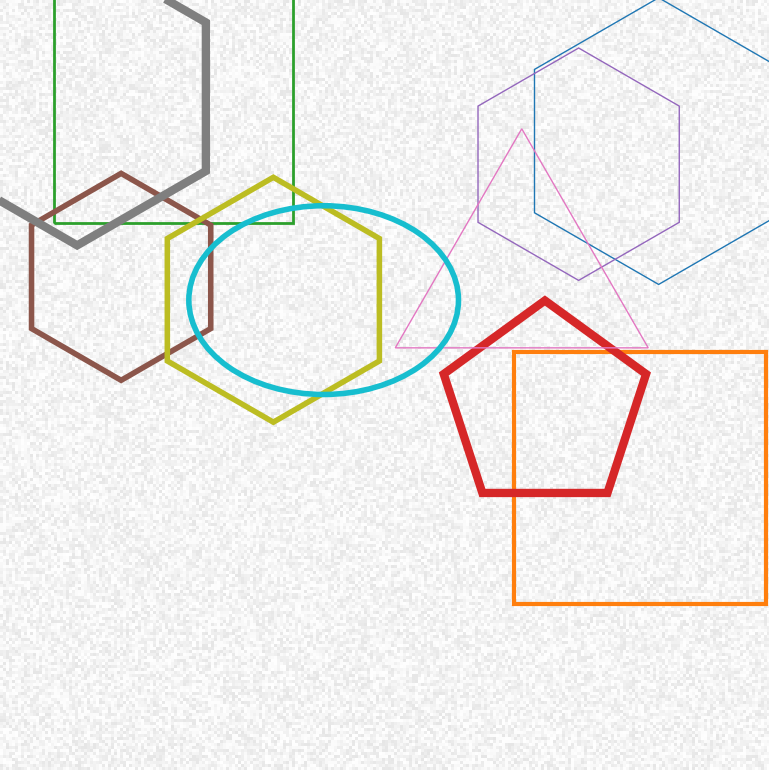[{"shape": "hexagon", "thickness": 0.5, "radius": 0.93, "center": [0.855, 0.817]}, {"shape": "square", "thickness": 1.5, "radius": 0.82, "center": [0.831, 0.379]}, {"shape": "square", "thickness": 1, "radius": 0.78, "center": [0.225, 0.866]}, {"shape": "pentagon", "thickness": 3, "radius": 0.69, "center": [0.708, 0.472]}, {"shape": "hexagon", "thickness": 0.5, "radius": 0.75, "center": [0.751, 0.787]}, {"shape": "hexagon", "thickness": 2, "radius": 0.67, "center": [0.157, 0.64]}, {"shape": "triangle", "thickness": 0.5, "radius": 0.95, "center": [0.678, 0.643]}, {"shape": "hexagon", "thickness": 3, "radius": 0.96, "center": [0.1, 0.874]}, {"shape": "hexagon", "thickness": 2, "radius": 0.8, "center": [0.355, 0.611]}, {"shape": "oval", "thickness": 2, "radius": 0.88, "center": [0.42, 0.61]}]